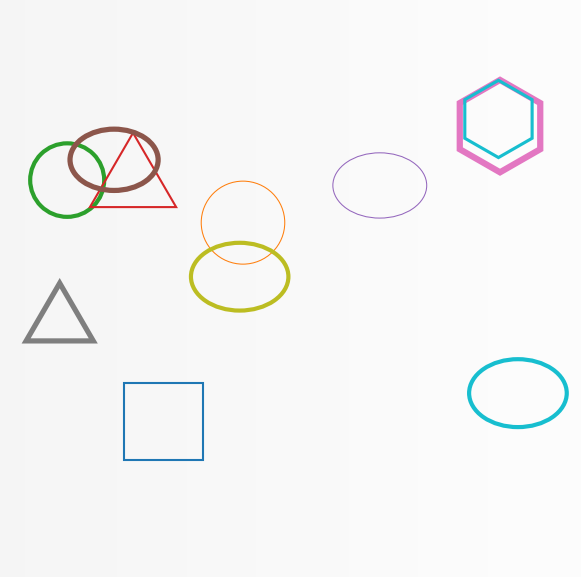[{"shape": "square", "thickness": 1, "radius": 0.34, "center": [0.281, 0.269]}, {"shape": "circle", "thickness": 0.5, "radius": 0.36, "center": [0.418, 0.614]}, {"shape": "circle", "thickness": 2, "radius": 0.32, "center": [0.116, 0.687]}, {"shape": "triangle", "thickness": 1, "radius": 0.43, "center": [0.229, 0.683]}, {"shape": "oval", "thickness": 0.5, "radius": 0.4, "center": [0.653, 0.678]}, {"shape": "oval", "thickness": 2.5, "radius": 0.38, "center": [0.196, 0.722]}, {"shape": "hexagon", "thickness": 3, "radius": 0.4, "center": [0.86, 0.781]}, {"shape": "triangle", "thickness": 2.5, "radius": 0.33, "center": [0.103, 0.442]}, {"shape": "oval", "thickness": 2, "radius": 0.42, "center": [0.412, 0.52]}, {"shape": "hexagon", "thickness": 1.5, "radius": 0.33, "center": [0.858, 0.793]}, {"shape": "oval", "thickness": 2, "radius": 0.42, "center": [0.891, 0.318]}]